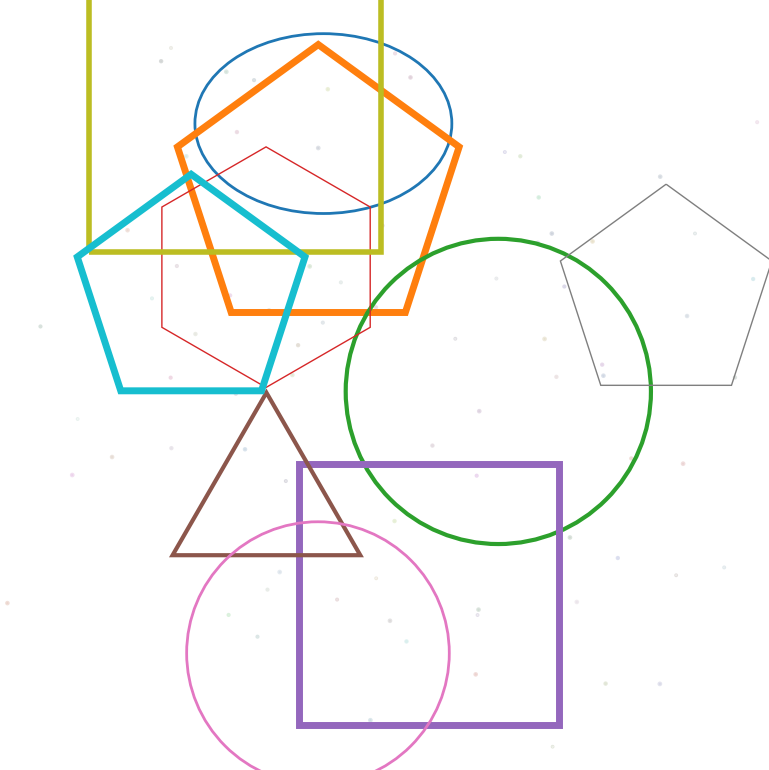[{"shape": "oval", "thickness": 1, "radius": 0.83, "center": [0.42, 0.84]}, {"shape": "pentagon", "thickness": 2.5, "radius": 0.96, "center": [0.413, 0.75]}, {"shape": "circle", "thickness": 1.5, "radius": 0.99, "center": [0.647, 0.492]}, {"shape": "hexagon", "thickness": 0.5, "radius": 0.78, "center": [0.346, 0.653]}, {"shape": "square", "thickness": 2.5, "radius": 0.85, "center": [0.557, 0.228]}, {"shape": "triangle", "thickness": 1.5, "radius": 0.7, "center": [0.346, 0.349]}, {"shape": "circle", "thickness": 1, "radius": 0.85, "center": [0.413, 0.152]}, {"shape": "pentagon", "thickness": 0.5, "radius": 0.72, "center": [0.865, 0.616]}, {"shape": "square", "thickness": 2, "radius": 0.95, "center": [0.305, 0.863]}, {"shape": "pentagon", "thickness": 2.5, "radius": 0.78, "center": [0.248, 0.618]}]